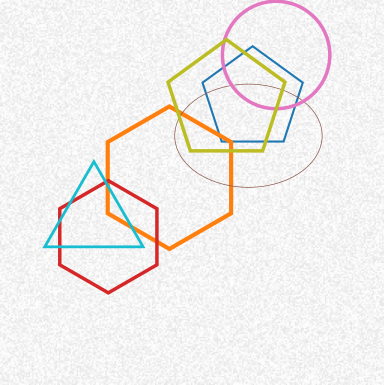[{"shape": "pentagon", "thickness": 1.5, "radius": 0.68, "center": [0.656, 0.743]}, {"shape": "hexagon", "thickness": 3, "radius": 0.93, "center": [0.44, 0.538]}, {"shape": "hexagon", "thickness": 2.5, "radius": 0.73, "center": [0.281, 0.385]}, {"shape": "oval", "thickness": 0.5, "radius": 0.96, "center": [0.645, 0.647]}, {"shape": "circle", "thickness": 2.5, "radius": 0.7, "center": [0.717, 0.857]}, {"shape": "pentagon", "thickness": 2.5, "radius": 0.8, "center": [0.588, 0.737]}, {"shape": "triangle", "thickness": 2, "radius": 0.74, "center": [0.244, 0.433]}]